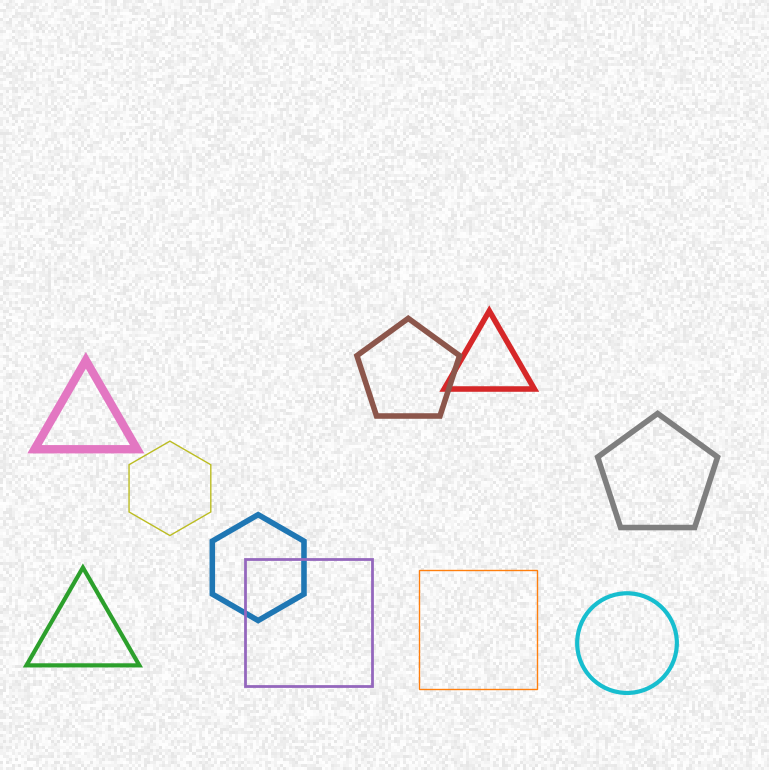[{"shape": "hexagon", "thickness": 2, "radius": 0.34, "center": [0.335, 0.263]}, {"shape": "square", "thickness": 0.5, "radius": 0.38, "center": [0.621, 0.182]}, {"shape": "triangle", "thickness": 1.5, "radius": 0.42, "center": [0.108, 0.178]}, {"shape": "triangle", "thickness": 2, "radius": 0.34, "center": [0.635, 0.529]}, {"shape": "square", "thickness": 1, "radius": 0.41, "center": [0.4, 0.192]}, {"shape": "pentagon", "thickness": 2, "radius": 0.35, "center": [0.53, 0.516]}, {"shape": "triangle", "thickness": 3, "radius": 0.38, "center": [0.111, 0.455]}, {"shape": "pentagon", "thickness": 2, "radius": 0.41, "center": [0.854, 0.381]}, {"shape": "hexagon", "thickness": 0.5, "radius": 0.31, "center": [0.221, 0.366]}, {"shape": "circle", "thickness": 1.5, "radius": 0.32, "center": [0.814, 0.165]}]